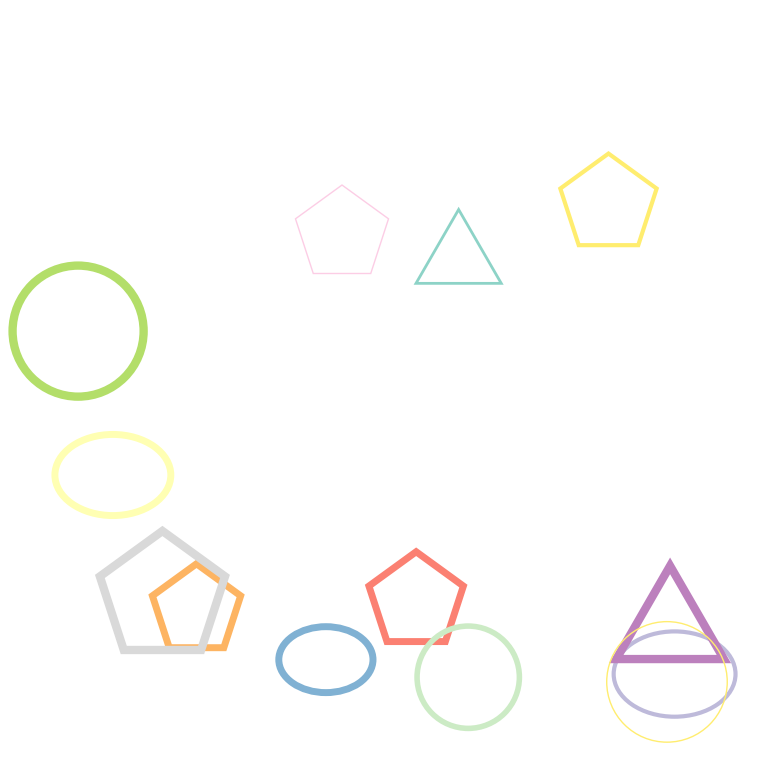[{"shape": "triangle", "thickness": 1, "radius": 0.32, "center": [0.596, 0.664]}, {"shape": "oval", "thickness": 2.5, "radius": 0.38, "center": [0.147, 0.383]}, {"shape": "oval", "thickness": 1.5, "radius": 0.4, "center": [0.876, 0.125]}, {"shape": "pentagon", "thickness": 2.5, "radius": 0.32, "center": [0.54, 0.219]}, {"shape": "oval", "thickness": 2.5, "radius": 0.31, "center": [0.423, 0.143]}, {"shape": "pentagon", "thickness": 2.5, "radius": 0.3, "center": [0.255, 0.208]}, {"shape": "circle", "thickness": 3, "radius": 0.43, "center": [0.101, 0.57]}, {"shape": "pentagon", "thickness": 0.5, "radius": 0.32, "center": [0.444, 0.696]}, {"shape": "pentagon", "thickness": 3, "radius": 0.43, "center": [0.211, 0.225]}, {"shape": "triangle", "thickness": 3, "radius": 0.4, "center": [0.87, 0.184]}, {"shape": "circle", "thickness": 2, "radius": 0.33, "center": [0.608, 0.12]}, {"shape": "circle", "thickness": 0.5, "radius": 0.39, "center": [0.866, 0.114]}, {"shape": "pentagon", "thickness": 1.5, "radius": 0.33, "center": [0.79, 0.735]}]